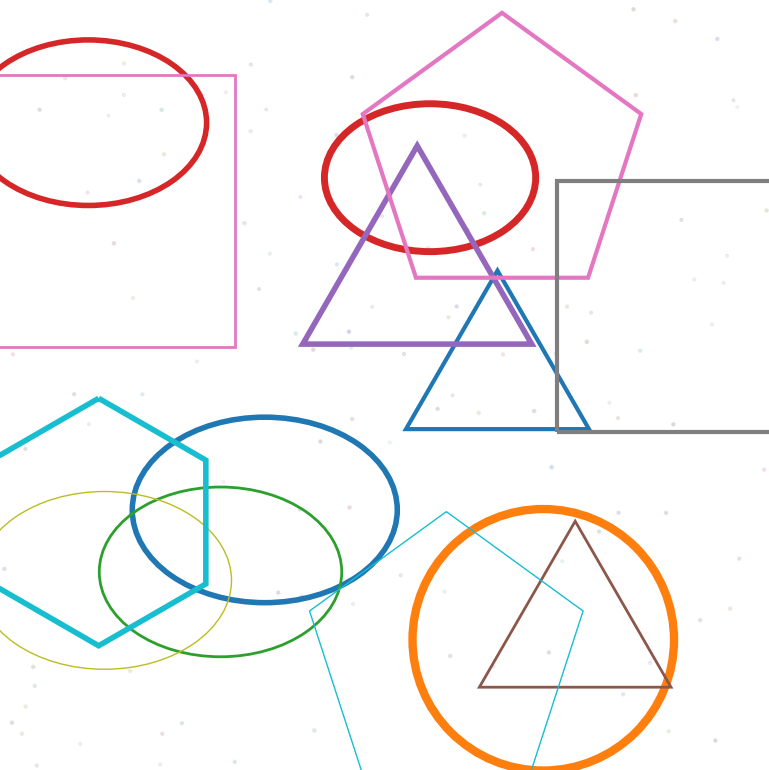[{"shape": "triangle", "thickness": 1.5, "radius": 0.69, "center": [0.646, 0.511]}, {"shape": "oval", "thickness": 2, "radius": 0.86, "center": [0.344, 0.338]}, {"shape": "circle", "thickness": 3, "radius": 0.85, "center": [0.706, 0.169]}, {"shape": "oval", "thickness": 1, "radius": 0.79, "center": [0.286, 0.257]}, {"shape": "oval", "thickness": 2.5, "radius": 0.69, "center": [0.559, 0.769]}, {"shape": "oval", "thickness": 2, "radius": 0.77, "center": [0.115, 0.841]}, {"shape": "triangle", "thickness": 2, "radius": 0.86, "center": [0.542, 0.639]}, {"shape": "triangle", "thickness": 1, "radius": 0.72, "center": [0.747, 0.179]}, {"shape": "pentagon", "thickness": 1.5, "radius": 0.95, "center": [0.652, 0.793]}, {"shape": "square", "thickness": 1, "radius": 0.88, "center": [0.128, 0.726]}, {"shape": "square", "thickness": 1.5, "radius": 0.81, "center": [0.885, 0.602]}, {"shape": "oval", "thickness": 0.5, "radius": 0.82, "center": [0.136, 0.246]}, {"shape": "pentagon", "thickness": 0.5, "radius": 0.93, "center": [0.58, 0.149]}, {"shape": "hexagon", "thickness": 2, "radius": 0.8, "center": [0.128, 0.322]}]